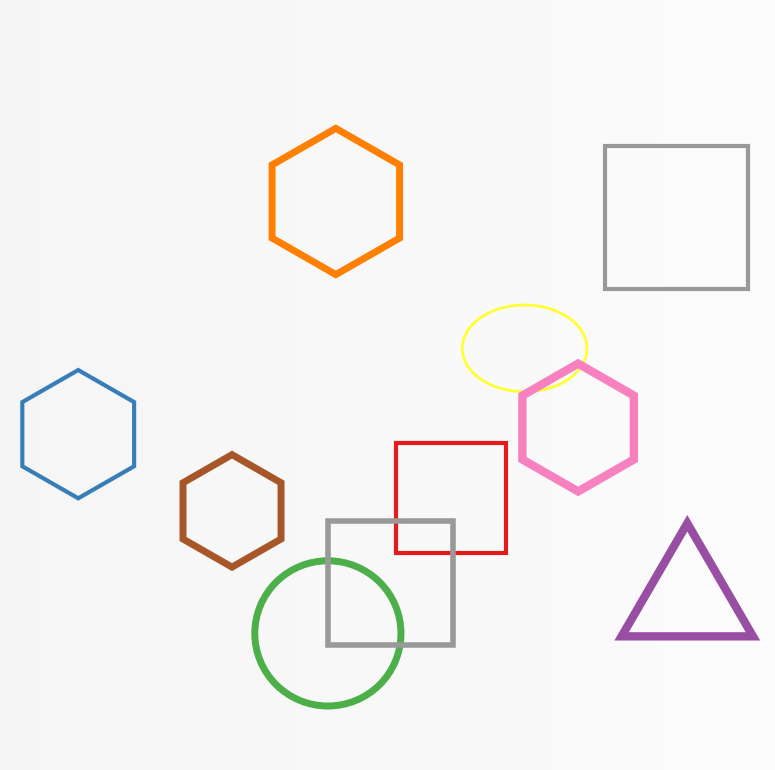[{"shape": "square", "thickness": 1.5, "radius": 0.36, "center": [0.582, 0.353]}, {"shape": "hexagon", "thickness": 1.5, "radius": 0.42, "center": [0.101, 0.436]}, {"shape": "circle", "thickness": 2.5, "radius": 0.47, "center": [0.423, 0.177]}, {"shape": "triangle", "thickness": 3, "radius": 0.49, "center": [0.887, 0.223]}, {"shape": "hexagon", "thickness": 2.5, "radius": 0.47, "center": [0.433, 0.738]}, {"shape": "oval", "thickness": 1, "radius": 0.4, "center": [0.677, 0.548]}, {"shape": "hexagon", "thickness": 2.5, "radius": 0.37, "center": [0.299, 0.337]}, {"shape": "hexagon", "thickness": 3, "radius": 0.42, "center": [0.746, 0.445]}, {"shape": "square", "thickness": 2, "radius": 0.4, "center": [0.503, 0.243]}, {"shape": "square", "thickness": 1.5, "radius": 0.46, "center": [0.873, 0.717]}]